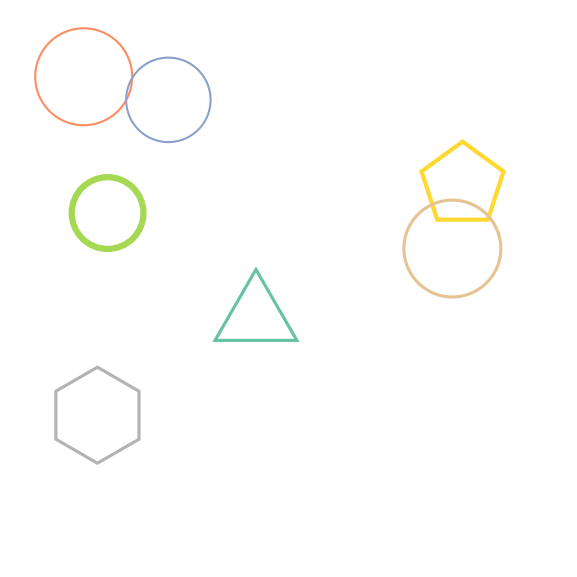[{"shape": "triangle", "thickness": 1.5, "radius": 0.41, "center": [0.443, 0.451]}, {"shape": "circle", "thickness": 1, "radius": 0.42, "center": [0.145, 0.866]}, {"shape": "circle", "thickness": 1, "radius": 0.37, "center": [0.292, 0.826]}, {"shape": "circle", "thickness": 3, "radius": 0.31, "center": [0.186, 0.63]}, {"shape": "pentagon", "thickness": 2, "radius": 0.37, "center": [0.801, 0.679]}, {"shape": "circle", "thickness": 1.5, "radius": 0.42, "center": [0.783, 0.569]}, {"shape": "hexagon", "thickness": 1.5, "radius": 0.42, "center": [0.169, 0.28]}]